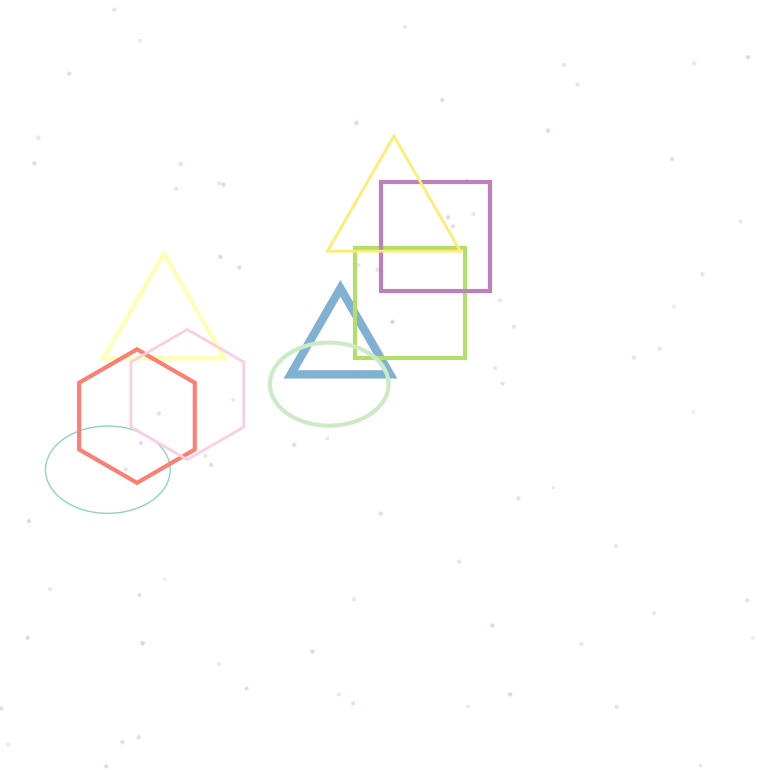[{"shape": "oval", "thickness": 0.5, "radius": 0.4, "center": [0.14, 0.39]}, {"shape": "triangle", "thickness": 1.5, "radius": 0.45, "center": [0.213, 0.58]}, {"shape": "hexagon", "thickness": 1.5, "radius": 0.43, "center": [0.178, 0.46]}, {"shape": "triangle", "thickness": 3, "radius": 0.37, "center": [0.442, 0.551]}, {"shape": "square", "thickness": 1.5, "radius": 0.36, "center": [0.532, 0.607]}, {"shape": "hexagon", "thickness": 1, "radius": 0.42, "center": [0.243, 0.488]}, {"shape": "square", "thickness": 1.5, "radius": 0.35, "center": [0.566, 0.693]}, {"shape": "oval", "thickness": 1.5, "radius": 0.39, "center": [0.428, 0.501]}, {"shape": "triangle", "thickness": 1, "radius": 0.5, "center": [0.511, 0.724]}]